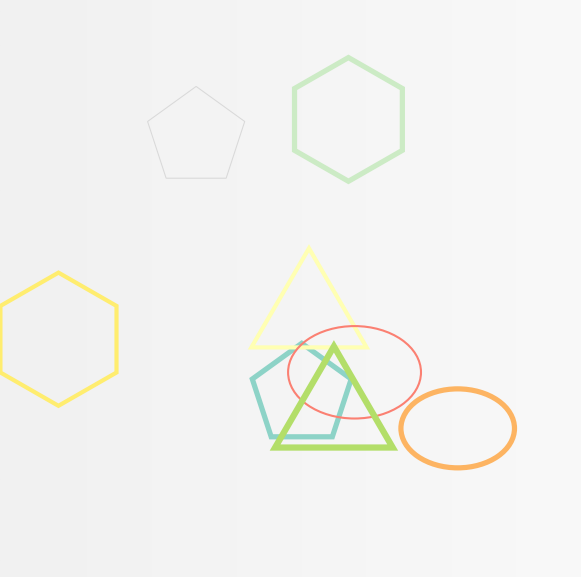[{"shape": "pentagon", "thickness": 2.5, "radius": 0.45, "center": [0.519, 0.315]}, {"shape": "triangle", "thickness": 2, "radius": 0.57, "center": [0.532, 0.455]}, {"shape": "oval", "thickness": 1, "radius": 0.57, "center": [0.61, 0.354]}, {"shape": "oval", "thickness": 2.5, "radius": 0.49, "center": [0.787, 0.257]}, {"shape": "triangle", "thickness": 3, "radius": 0.58, "center": [0.574, 0.283]}, {"shape": "pentagon", "thickness": 0.5, "radius": 0.44, "center": [0.337, 0.762]}, {"shape": "hexagon", "thickness": 2.5, "radius": 0.54, "center": [0.599, 0.792]}, {"shape": "hexagon", "thickness": 2, "radius": 0.58, "center": [0.101, 0.412]}]